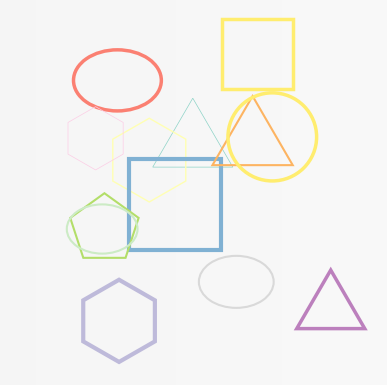[{"shape": "triangle", "thickness": 0.5, "radius": 0.6, "center": [0.497, 0.626]}, {"shape": "hexagon", "thickness": 1, "radius": 0.54, "center": [0.385, 0.584]}, {"shape": "hexagon", "thickness": 3, "radius": 0.53, "center": [0.307, 0.167]}, {"shape": "oval", "thickness": 2.5, "radius": 0.57, "center": [0.303, 0.791]}, {"shape": "square", "thickness": 3, "radius": 0.59, "center": [0.452, 0.469]}, {"shape": "triangle", "thickness": 1.5, "radius": 0.6, "center": [0.652, 0.631]}, {"shape": "pentagon", "thickness": 1.5, "radius": 0.46, "center": [0.269, 0.405]}, {"shape": "hexagon", "thickness": 0.5, "radius": 0.41, "center": [0.247, 0.641]}, {"shape": "oval", "thickness": 1.5, "radius": 0.48, "center": [0.61, 0.268]}, {"shape": "triangle", "thickness": 2.5, "radius": 0.51, "center": [0.854, 0.197]}, {"shape": "oval", "thickness": 1.5, "radius": 0.46, "center": [0.264, 0.405]}, {"shape": "square", "thickness": 2.5, "radius": 0.46, "center": [0.664, 0.86]}, {"shape": "circle", "thickness": 2.5, "radius": 0.57, "center": [0.703, 0.644]}]